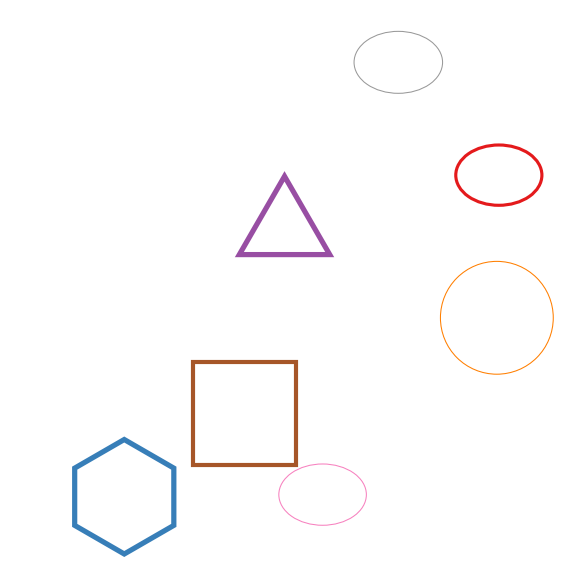[{"shape": "oval", "thickness": 1.5, "radius": 0.37, "center": [0.864, 0.696]}, {"shape": "hexagon", "thickness": 2.5, "radius": 0.5, "center": [0.215, 0.139]}, {"shape": "triangle", "thickness": 2.5, "radius": 0.45, "center": [0.493, 0.603]}, {"shape": "circle", "thickness": 0.5, "radius": 0.49, "center": [0.86, 0.449]}, {"shape": "square", "thickness": 2, "radius": 0.45, "center": [0.423, 0.283]}, {"shape": "oval", "thickness": 0.5, "radius": 0.38, "center": [0.559, 0.143]}, {"shape": "oval", "thickness": 0.5, "radius": 0.38, "center": [0.69, 0.891]}]